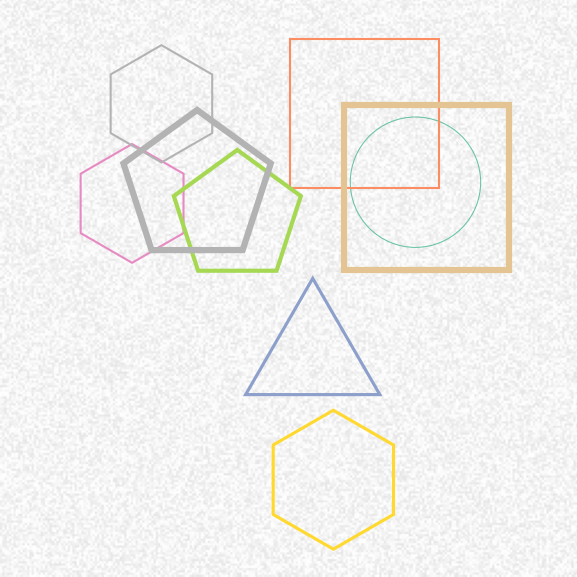[{"shape": "circle", "thickness": 0.5, "radius": 0.56, "center": [0.719, 0.684]}, {"shape": "square", "thickness": 1, "radius": 0.65, "center": [0.631, 0.802]}, {"shape": "triangle", "thickness": 1.5, "radius": 0.67, "center": [0.542, 0.383]}, {"shape": "hexagon", "thickness": 1, "radius": 0.51, "center": [0.229, 0.647]}, {"shape": "pentagon", "thickness": 2, "radius": 0.58, "center": [0.411, 0.624]}, {"shape": "hexagon", "thickness": 1.5, "radius": 0.6, "center": [0.577, 0.168]}, {"shape": "square", "thickness": 3, "radius": 0.72, "center": [0.739, 0.674]}, {"shape": "hexagon", "thickness": 1, "radius": 0.51, "center": [0.28, 0.819]}, {"shape": "pentagon", "thickness": 3, "radius": 0.67, "center": [0.341, 0.675]}]